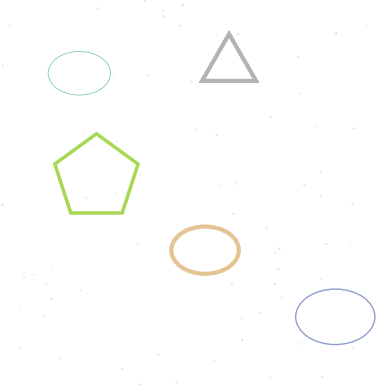[{"shape": "oval", "thickness": 0.5, "radius": 0.4, "center": [0.206, 0.81]}, {"shape": "oval", "thickness": 1, "radius": 0.51, "center": [0.871, 0.177]}, {"shape": "pentagon", "thickness": 2.5, "radius": 0.57, "center": [0.251, 0.539]}, {"shape": "oval", "thickness": 3, "radius": 0.44, "center": [0.533, 0.35]}, {"shape": "triangle", "thickness": 3, "radius": 0.4, "center": [0.595, 0.83]}]